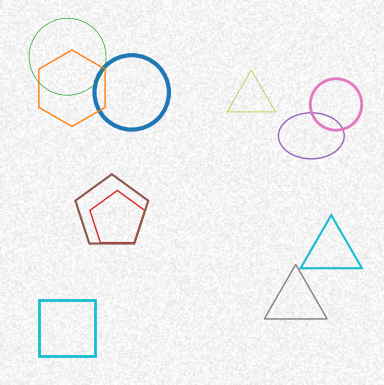[{"shape": "circle", "thickness": 3, "radius": 0.48, "center": [0.342, 0.76]}, {"shape": "hexagon", "thickness": 1, "radius": 0.5, "center": [0.187, 0.771]}, {"shape": "circle", "thickness": 0.5, "radius": 0.5, "center": [0.175, 0.853]}, {"shape": "pentagon", "thickness": 1, "radius": 0.37, "center": [0.305, 0.43]}, {"shape": "oval", "thickness": 1, "radius": 0.43, "center": [0.809, 0.647]}, {"shape": "pentagon", "thickness": 1.5, "radius": 0.5, "center": [0.29, 0.448]}, {"shape": "circle", "thickness": 2, "radius": 0.33, "center": [0.873, 0.729]}, {"shape": "triangle", "thickness": 1, "radius": 0.47, "center": [0.768, 0.219]}, {"shape": "triangle", "thickness": 0.5, "radius": 0.36, "center": [0.653, 0.746]}, {"shape": "triangle", "thickness": 1.5, "radius": 0.46, "center": [0.86, 0.349]}, {"shape": "square", "thickness": 2, "radius": 0.36, "center": [0.174, 0.149]}]